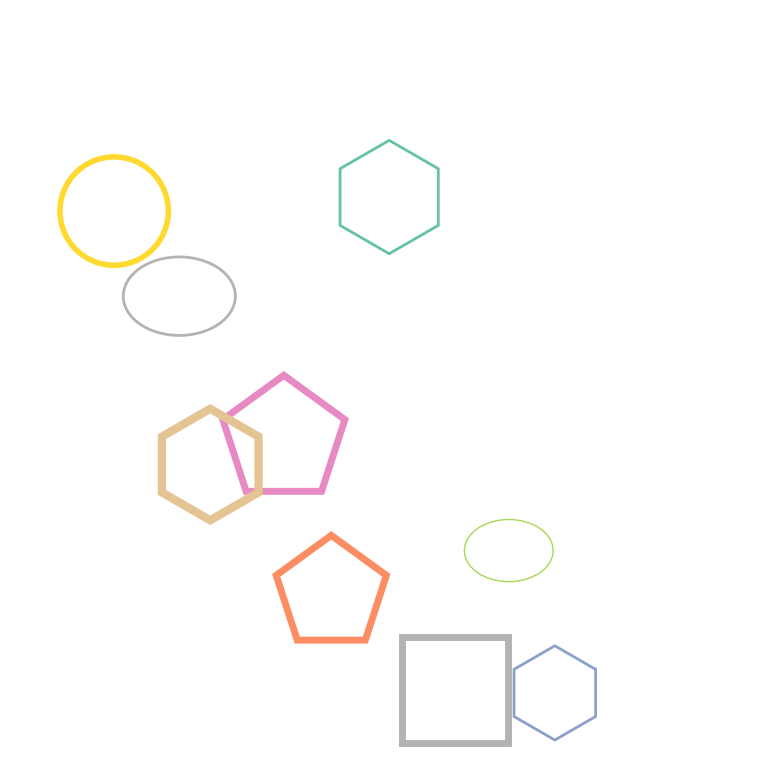[{"shape": "hexagon", "thickness": 1, "radius": 0.37, "center": [0.505, 0.744]}, {"shape": "pentagon", "thickness": 2.5, "radius": 0.38, "center": [0.43, 0.23]}, {"shape": "hexagon", "thickness": 1, "radius": 0.31, "center": [0.721, 0.1]}, {"shape": "pentagon", "thickness": 2.5, "radius": 0.42, "center": [0.369, 0.429]}, {"shape": "oval", "thickness": 0.5, "radius": 0.29, "center": [0.661, 0.285]}, {"shape": "circle", "thickness": 2, "radius": 0.35, "center": [0.148, 0.726]}, {"shape": "hexagon", "thickness": 3, "radius": 0.36, "center": [0.273, 0.397]}, {"shape": "oval", "thickness": 1, "radius": 0.36, "center": [0.233, 0.615]}, {"shape": "square", "thickness": 2.5, "radius": 0.35, "center": [0.591, 0.104]}]